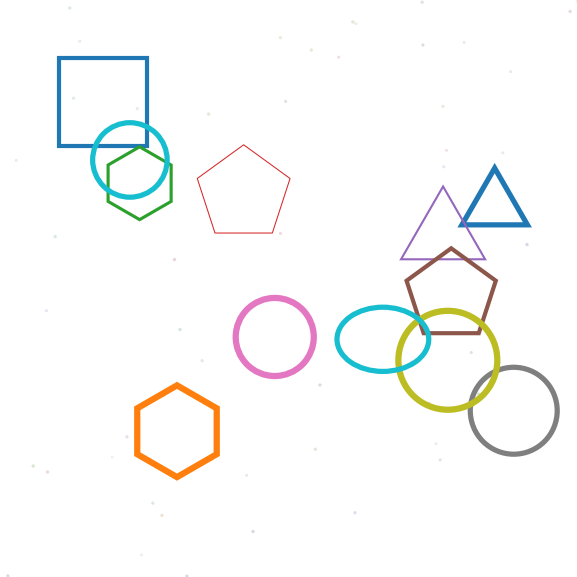[{"shape": "square", "thickness": 2, "radius": 0.38, "center": [0.178, 0.822]}, {"shape": "triangle", "thickness": 2.5, "radius": 0.33, "center": [0.857, 0.643]}, {"shape": "hexagon", "thickness": 3, "radius": 0.4, "center": [0.306, 0.252]}, {"shape": "hexagon", "thickness": 1.5, "radius": 0.32, "center": [0.242, 0.682]}, {"shape": "pentagon", "thickness": 0.5, "radius": 0.42, "center": [0.422, 0.664]}, {"shape": "triangle", "thickness": 1, "radius": 0.42, "center": [0.767, 0.592]}, {"shape": "pentagon", "thickness": 2, "radius": 0.41, "center": [0.781, 0.488]}, {"shape": "circle", "thickness": 3, "radius": 0.34, "center": [0.476, 0.416]}, {"shape": "circle", "thickness": 2.5, "radius": 0.38, "center": [0.89, 0.288]}, {"shape": "circle", "thickness": 3, "radius": 0.43, "center": [0.775, 0.375]}, {"shape": "oval", "thickness": 2.5, "radius": 0.4, "center": [0.663, 0.412]}, {"shape": "circle", "thickness": 2.5, "radius": 0.32, "center": [0.225, 0.722]}]